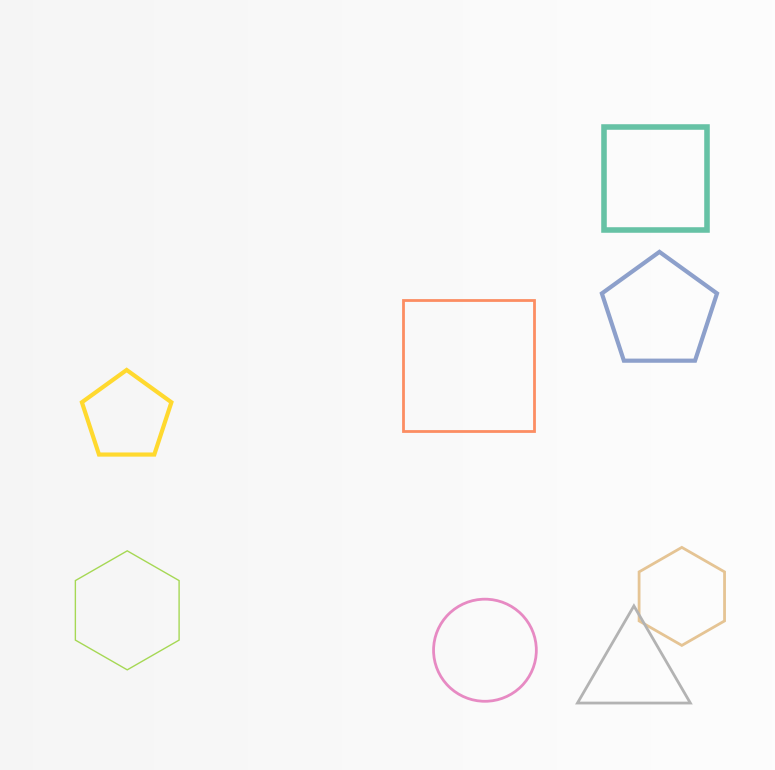[{"shape": "square", "thickness": 2, "radius": 0.33, "center": [0.846, 0.768]}, {"shape": "square", "thickness": 1, "radius": 0.42, "center": [0.604, 0.525]}, {"shape": "pentagon", "thickness": 1.5, "radius": 0.39, "center": [0.851, 0.595]}, {"shape": "circle", "thickness": 1, "radius": 0.33, "center": [0.626, 0.156]}, {"shape": "hexagon", "thickness": 0.5, "radius": 0.39, "center": [0.164, 0.207]}, {"shape": "pentagon", "thickness": 1.5, "radius": 0.3, "center": [0.163, 0.459]}, {"shape": "hexagon", "thickness": 1, "radius": 0.32, "center": [0.88, 0.225]}, {"shape": "triangle", "thickness": 1, "radius": 0.42, "center": [0.818, 0.129]}]